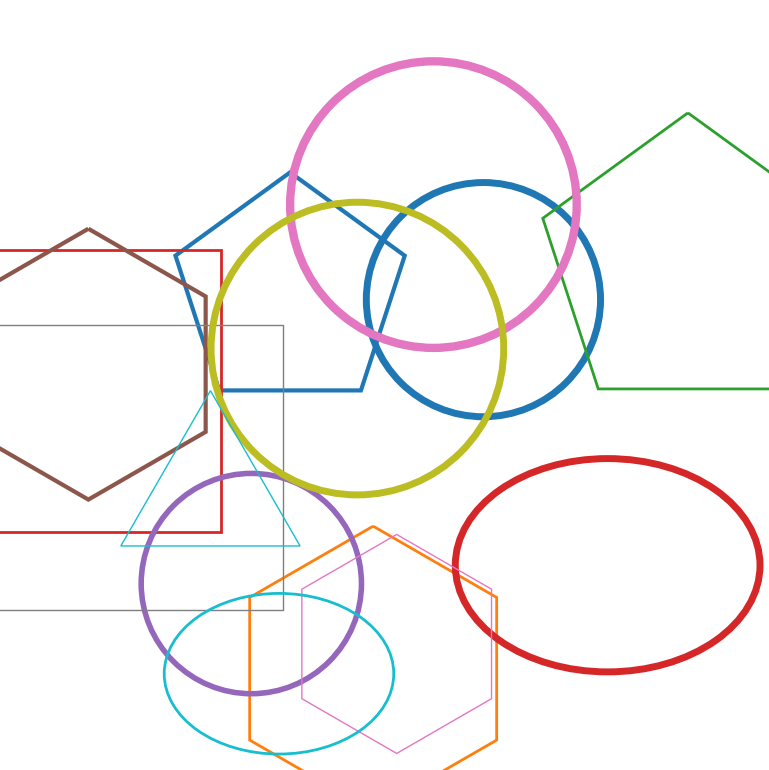[{"shape": "circle", "thickness": 2.5, "radius": 0.76, "center": [0.628, 0.611]}, {"shape": "pentagon", "thickness": 1.5, "radius": 0.78, "center": [0.377, 0.62]}, {"shape": "hexagon", "thickness": 1, "radius": 0.93, "center": [0.485, 0.131]}, {"shape": "pentagon", "thickness": 1, "radius": 0.99, "center": [0.893, 0.655]}, {"shape": "oval", "thickness": 2.5, "radius": 0.99, "center": [0.789, 0.266]}, {"shape": "square", "thickness": 1, "radius": 0.91, "center": [0.105, 0.492]}, {"shape": "circle", "thickness": 2, "radius": 0.72, "center": [0.326, 0.242]}, {"shape": "hexagon", "thickness": 1.5, "radius": 0.88, "center": [0.115, 0.527]}, {"shape": "hexagon", "thickness": 0.5, "radius": 0.71, "center": [0.515, 0.164]}, {"shape": "circle", "thickness": 3, "radius": 0.93, "center": [0.563, 0.734]}, {"shape": "square", "thickness": 0.5, "radius": 0.92, "center": [0.183, 0.393]}, {"shape": "circle", "thickness": 2.5, "radius": 0.95, "center": [0.464, 0.547]}, {"shape": "oval", "thickness": 1, "radius": 0.75, "center": [0.362, 0.125]}, {"shape": "triangle", "thickness": 0.5, "radius": 0.67, "center": [0.273, 0.358]}]